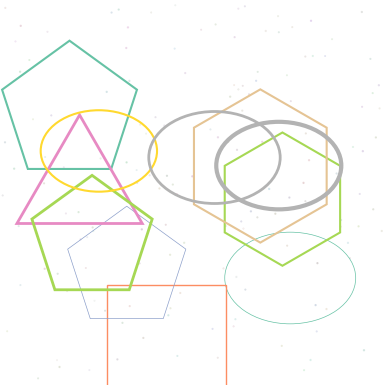[{"shape": "oval", "thickness": 0.5, "radius": 0.85, "center": [0.754, 0.278]}, {"shape": "pentagon", "thickness": 1.5, "radius": 0.92, "center": [0.181, 0.71]}, {"shape": "square", "thickness": 1, "radius": 0.77, "center": [0.433, 0.105]}, {"shape": "pentagon", "thickness": 0.5, "radius": 0.81, "center": [0.329, 0.303]}, {"shape": "triangle", "thickness": 2, "radius": 0.94, "center": [0.207, 0.513]}, {"shape": "pentagon", "thickness": 2, "radius": 0.82, "center": [0.239, 0.38]}, {"shape": "hexagon", "thickness": 1.5, "radius": 0.87, "center": [0.734, 0.483]}, {"shape": "oval", "thickness": 1.5, "radius": 0.76, "center": [0.257, 0.608]}, {"shape": "hexagon", "thickness": 1.5, "radius": 1.0, "center": [0.676, 0.569]}, {"shape": "oval", "thickness": 2, "radius": 0.85, "center": [0.557, 0.591]}, {"shape": "oval", "thickness": 3, "radius": 0.81, "center": [0.724, 0.57]}]